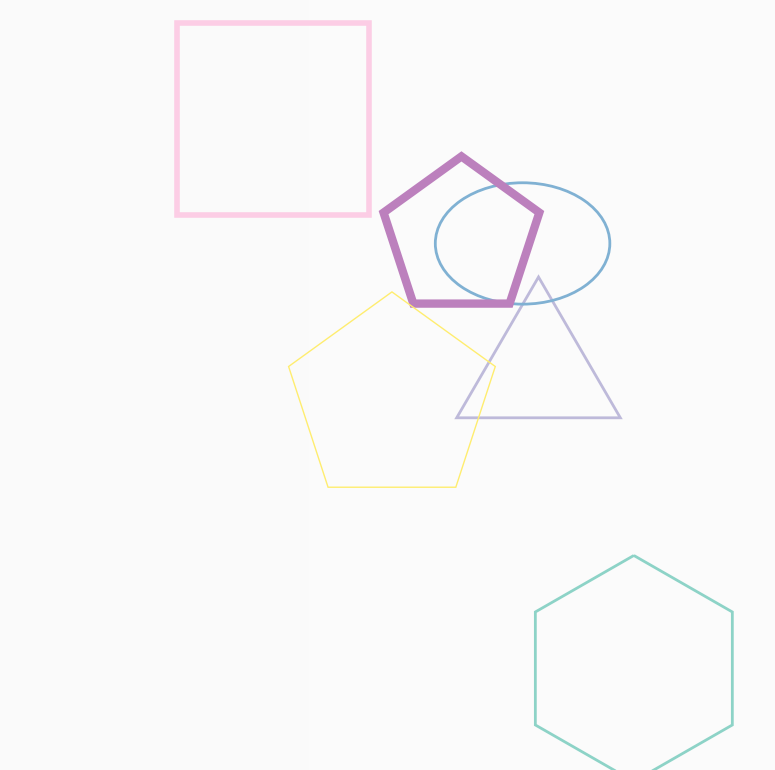[{"shape": "hexagon", "thickness": 1, "radius": 0.73, "center": [0.818, 0.132]}, {"shape": "triangle", "thickness": 1, "radius": 0.61, "center": [0.695, 0.518]}, {"shape": "oval", "thickness": 1, "radius": 0.56, "center": [0.674, 0.684]}, {"shape": "square", "thickness": 2, "radius": 0.62, "center": [0.352, 0.846]}, {"shape": "pentagon", "thickness": 3, "radius": 0.53, "center": [0.595, 0.691]}, {"shape": "pentagon", "thickness": 0.5, "radius": 0.7, "center": [0.506, 0.481]}]